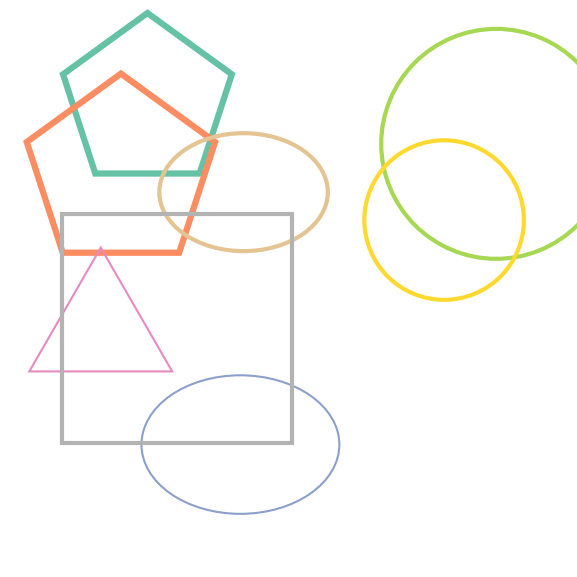[{"shape": "pentagon", "thickness": 3, "radius": 0.77, "center": [0.255, 0.823]}, {"shape": "pentagon", "thickness": 3, "radius": 0.86, "center": [0.209, 0.7]}, {"shape": "oval", "thickness": 1, "radius": 0.86, "center": [0.416, 0.229]}, {"shape": "triangle", "thickness": 1, "radius": 0.71, "center": [0.174, 0.427]}, {"shape": "circle", "thickness": 2, "radius": 1.0, "center": [0.859, 0.75]}, {"shape": "circle", "thickness": 2, "radius": 0.69, "center": [0.769, 0.618]}, {"shape": "oval", "thickness": 2, "radius": 0.73, "center": [0.422, 0.666]}, {"shape": "square", "thickness": 2, "radius": 0.99, "center": [0.306, 0.431]}]